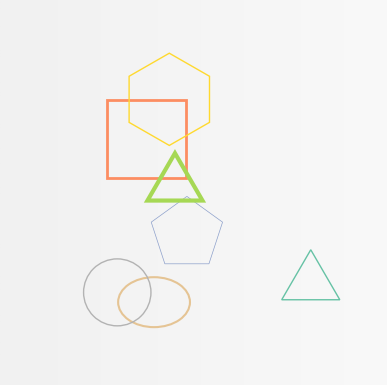[{"shape": "triangle", "thickness": 1, "radius": 0.43, "center": [0.802, 0.265]}, {"shape": "square", "thickness": 2, "radius": 0.51, "center": [0.379, 0.639]}, {"shape": "pentagon", "thickness": 0.5, "radius": 0.48, "center": [0.482, 0.393]}, {"shape": "triangle", "thickness": 3, "radius": 0.41, "center": [0.452, 0.52]}, {"shape": "hexagon", "thickness": 1, "radius": 0.6, "center": [0.437, 0.742]}, {"shape": "oval", "thickness": 1.5, "radius": 0.46, "center": [0.398, 0.215]}, {"shape": "circle", "thickness": 1, "radius": 0.43, "center": [0.303, 0.241]}]